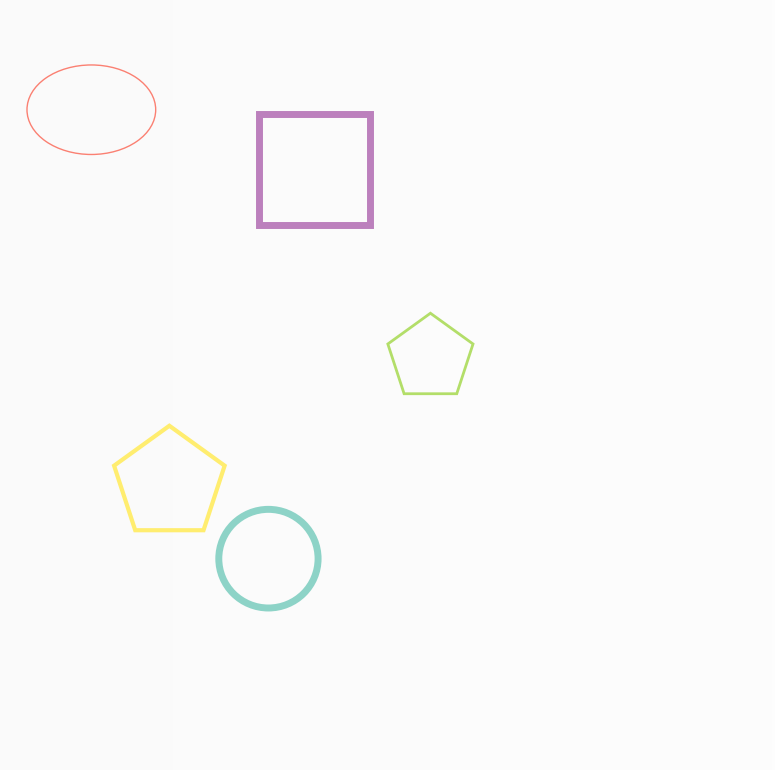[{"shape": "circle", "thickness": 2.5, "radius": 0.32, "center": [0.346, 0.274]}, {"shape": "oval", "thickness": 0.5, "radius": 0.42, "center": [0.118, 0.858]}, {"shape": "pentagon", "thickness": 1, "radius": 0.29, "center": [0.555, 0.535]}, {"shape": "square", "thickness": 2.5, "radius": 0.36, "center": [0.406, 0.78]}, {"shape": "pentagon", "thickness": 1.5, "radius": 0.37, "center": [0.219, 0.372]}]